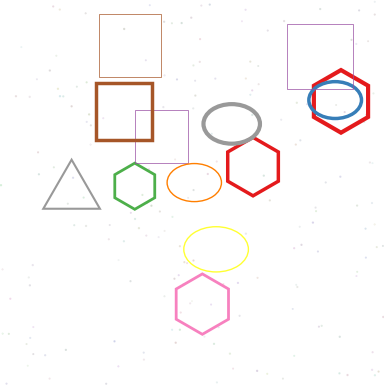[{"shape": "hexagon", "thickness": 3, "radius": 0.41, "center": [0.886, 0.737]}, {"shape": "hexagon", "thickness": 2.5, "radius": 0.38, "center": [0.657, 0.567]}, {"shape": "oval", "thickness": 2.5, "radius": 0.34, "center": [0.871, 0.74]}, {"shape": "hexagon", "thickness": 2, "radius": 0.3, "center": [0.35, 0.516]}, {"shape": "square", "thickness": 0.5, "radius": 0.43, "center": [0.831, 0.853]}, {"shape": "square", "thickness": 0.5, "radius": 0.34, "center": [0.419, 0.645]}, {"shape": "oval", "thickness": 1, "radius": 0.35, "center": [0.505, 0.526]}, {"shape": "oval", "thickness": 1, "radius": 0.42, "center": [0.561, 0.352]}, {"shape": "square", "thickness": 2.5, "radius": 0.37, "center": [0.322, 0.711]}, {"shape": "square", "thickness": 0.5, "radius": 0.41, "center": [0.337, 0.881]}, {"shape": "hexagon", "thickness": 2, "radius": 0.39, "center": [0.526, 0.21]}, {"shape": "triangle", "thickness": 1.5, "radius": 0.42, "center": [0.186, 0.5]}, {"shape": "oval", "thickness": 3, "radius": 0.37, "center": [0.602, 0.678]}]